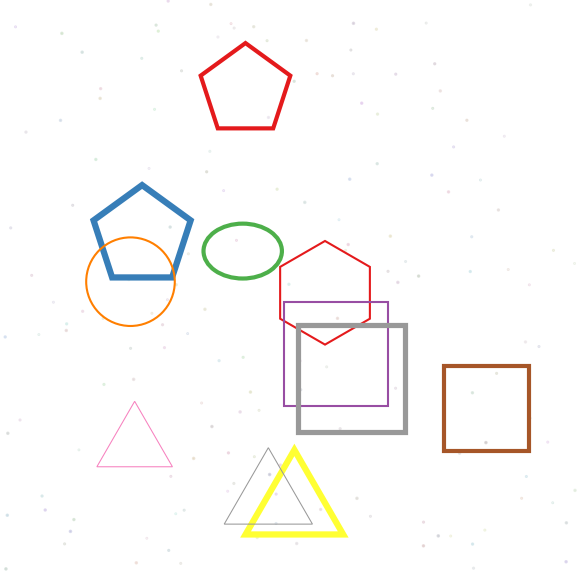[{"shape": "pentagon", "thickness": 2, "radius": 0.41, "center": [0.425, 0.843]}, {"shape": "hexagon", "thickness": 1, "radius": 0.45, "center": [0.563, 0.492]}, {"shape": "pentagon", "thickness": 3, "radius": 0.44, "center": [0.246, 0.59]}, {"shape": "oval", "thickness": 2, "radius": 0.34, "center": [0.42, 0.564]}, {"shape": "square", "thickness": 1, "radius": 0.45, "center": [0.582, 0.386]}, {"shape": "circle", "thickness": 1, "radius": 0.38, "center": [0.226, 0.511]}, {"shape": "triangle", "thickness": 3, "radius": 0.49, "center": [0.51, 0.122]}, {"shape": "square", "thickness": 2, "radius": 0.37, "center": [0.842, 0.292]}, {"shape": "triangle", "thickness": 0.5, "radius": 0.38, "center": [0.233, 0.229]}, {"shape": "square", "thickness": 2.5, "radius": 0.46, "center": [0.609, 0.344]}, {"shape": "triangle", "thickness": 0.5, "radius": 0.44, "center": [0.465, 0.136]}]